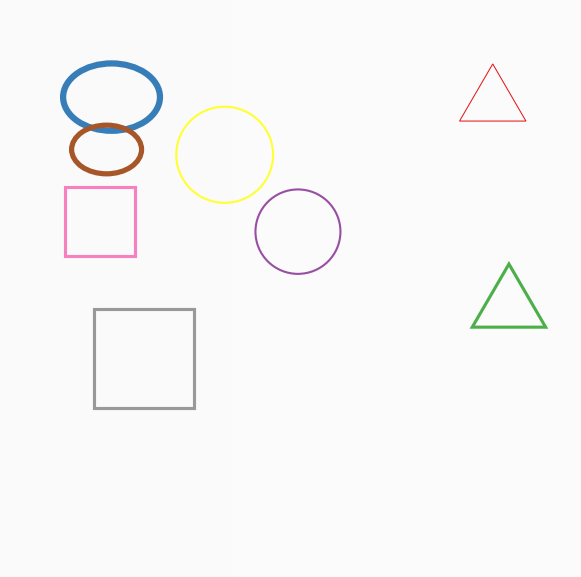[{"shape": "triangle", "thickness": 0.5, "radius": 0.33, "center": [0.848, 0.822]}, {"shape": "oval", "thickness": 3, "radius": 0.42, "center": [0.192, 0.831]}, {"shape": "triangle", "thickness": 1.5, "radius": 0.36, "center": [0.876, 0.469]}, {"shape": "circle", "thickness": 1, "radius": 0.37, "center": [0.513, 0.598]}, {"shape": "circle", "thickness": 1, "radius": 0.42, "center": [0.387, 0.731]}, {"shape": "oval", "thickness": 2.5, "radius": 0.3, "center": [0.183, 0.74]}, {"shape": "square", "thickness": 1.5, "radius": 0.3, "center": [0.172, 0.616]}, {"shape": "square", "thickness": 1.5, "radius": 0.43, "center": [0.247, 0.378]}]